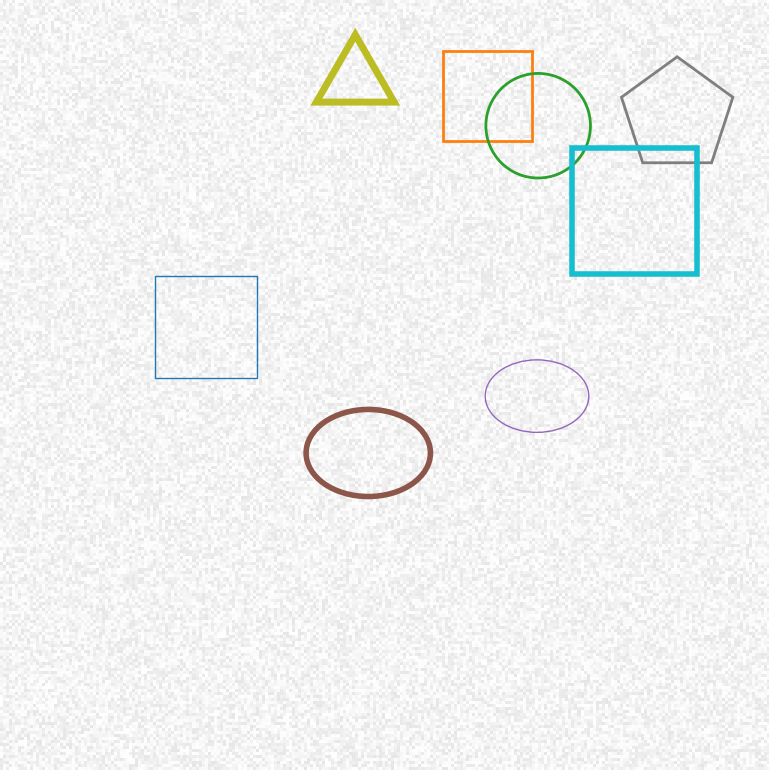[{"shape": "square", "thickness": 0.5, "radius": 0.33, "center": [0.267, 0.575]}, {"shape": "square", "thickness": 1, "radius": 0.29, "center": [0.633, 0.875]}, {"shape": "circle", "thickness": 1, "radius": 0.34, "center": [0.699, 0.837]}, {"shape": "oval", "thickness": 0.5, "radius": 0.34, "center": [0.697, 0.486]}, {"shape": "oval", "thickness": 2, "radius": 0.4, "center": [0.478, 0.412]}, {"shape": "pentagon", "thickness": 1, "radius": 0.38, "center": [0.879, 0.85]}, {"shape": "triangle", "thickness": 2.5, "radius": 0.29, "center": [0.461, 0.897]}, {"shape": "square", "thickness": 2, "radius": 0.41, "center": [0.824, 0.726]}]